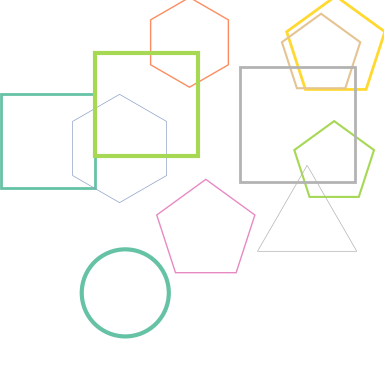[{"shape": "square", "thickness": 2, "radius": 0.61, "center": [0.125, 0.633]}, {"shape": "circle", "thickness": 3, "radius": 0.57, "center": [0.325, 0.239]}, {"shape": "hexagon", "thickness": 1, "radius": 0.58, "center": [0.492, 0.89]}, {"shape": "hexagon", "thickness": 0.5, "radius": 0.7, "center": [0.311, 0.614]}, {"shape": "pentagon", "thickness": 1, "radius": 0.67, "center": [0.535, 0.4]}, {"shape": "pentagon", "thickness": 1.5, "radius": 0.54, "center": [0.868, 0.577]}, {"shape": "square", "thickness": 3, "radius": 0.67, "center": [0.381, 0.729]}, {"shape": "pentagon", "thickness": 2, "radius": 0.67, "center": [0.872, 0.876]}, {"shape": "pentagon", "thickness": 1.5, "radius": 0.53, "center": [0.834, 0.857]}, {"shape": "square", "thickness": 2, "radius": 0.75, "center": [0.773, 0.677]}, {"shape": "triangle", "thickness": 0.5, "radius": 0.74, "center": [0.798, 0.422]}]